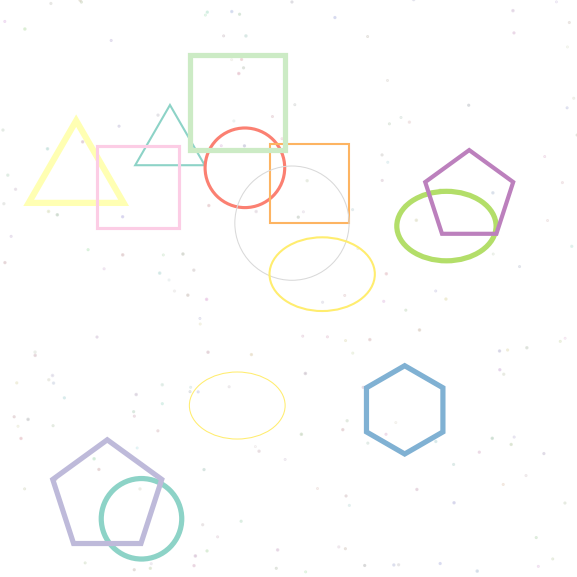[{"shape": "triangle", "thickness": 1, "radius": 0.35, "center": [0.294, 0.748]}, {"shape": "circle", "thickness": 2.5, "radius": 0.35, "center": [0.245, 0.101]}, {"shape": "triangle", "thickness": 3, "radius": 0.47, "center": [0.132, 0.695]}, {"shape": "pentagon", "thickness": 2.5, "radius": 0.5, "center": [0.186, 0.138]}, {"shape": "circle", "thickness": 1.5, "radius": 0.34, "center": [0.424, 0.709]}, {"shape": "hexagon", "thickness": 2.5, "radius": 0.38, "center": [0.701, 0.289]}, {"shape": "square", "thickness": 1, "radius": 0.34, "center": [0.536, 0.682]}, {"shape": "oval", "thickness": 2.5, "radius": 0.43, "center": [0.773, 0.608]}, {"shape": "square", "thickness": 1.5, "radius": 0.36, "center": [0.239, 0.675]}, {"shape": "circle", "thickness": 0.5, "radius": 0.49, "center": [0.506, 0.613]}, {"shape": "pentagon", "thickness": 2, "radius": 0.4, "center": [0.812, 0.659]}, {"shape": "square", "thickness": 2.5, "radius": 0.41, "center": [0.412, 0.822]}, {"shape": "oval", "thickness": 1, "radius": 0.46, "center": [0.558, 0.524]}, {"shape": "oval", "thickness": 0.5, "radius": 0.41, "center": [0.411, 0.297]}]